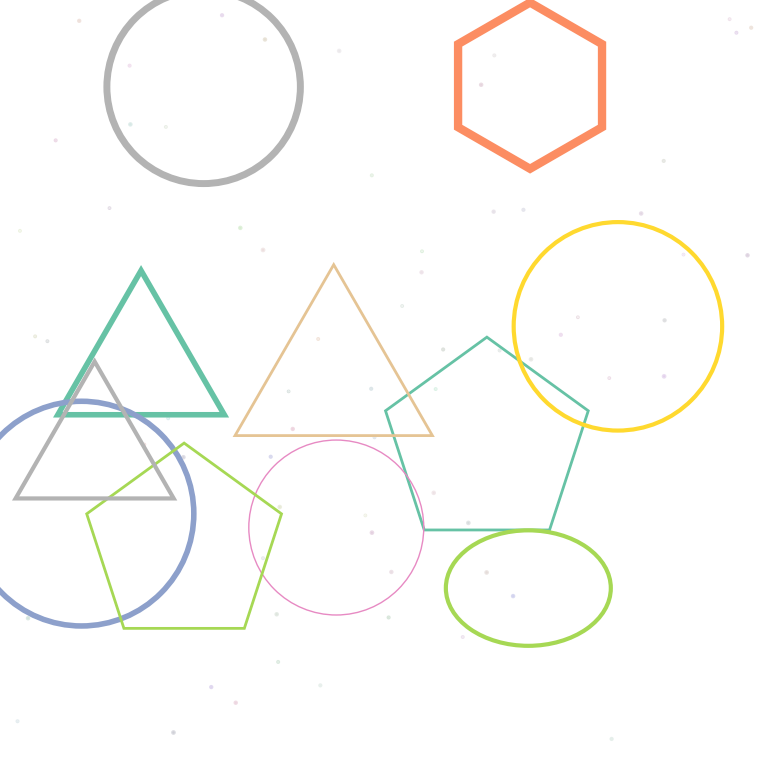[{"shape": "pentagon", "thickness": 1, "radius": 0.69, "center": [0.632, 0.424]}, {"shape": "triangle", "thickness": 2, "radius": 0.62, "center": [0.183, 0.524]}, {"shape": "hexagon", "thickness": 3, "radius": 0.54, "center": [0.688, 0.889]}, {"shape": "circle", "thickness": 2, "radius": 0.73, "center": [0.106, 0.333]}, {"shape": "circle", "thickness": 0.5, "radius": 0.57, "center": [0.437, 0.315]}, {"shape": "oval", "thickness": 1.5, "radius": 0.54, "center": [0.686, 0.236]}, {"shape": "pentagon", "thickness": 1, "radius": 0.67, "center": [0.239, 0.292]}, {"shape": "circle", "thickness": 1.5, "radius": 0.68, "center": [0.802, 0.576]}, {"shape": "triangle", "thickness": 1, "radius": 0.74, "center": [0.433, 0.508]}, {"shape": "triangle", "thickness": 1.5, "radius": 0.59, "center": [0.123, 0.412]}, {"shape": "circle", "thickness": 2.5, "radius": 0.63, "center": [0.264, 0.887]}]